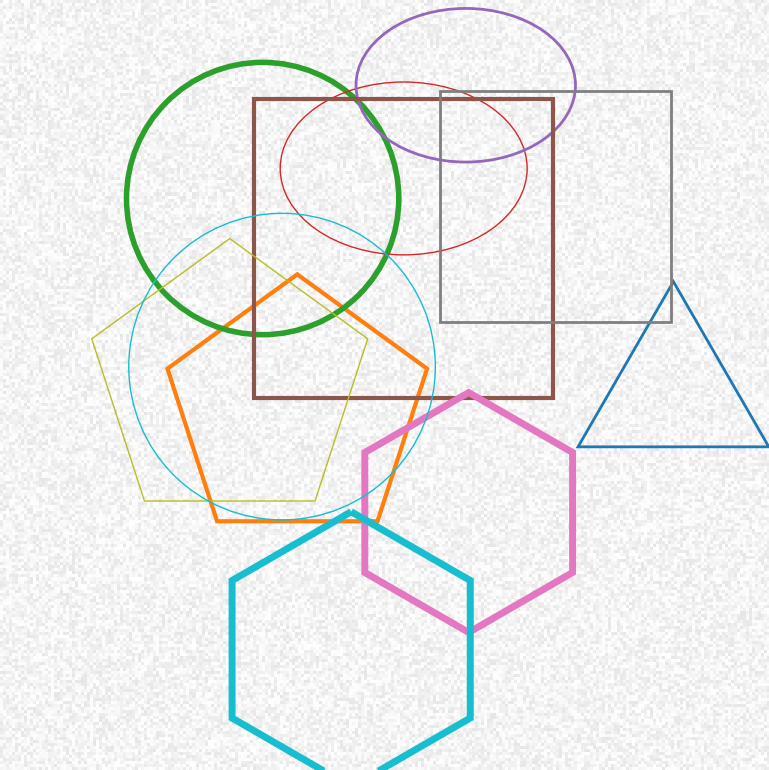[{"shape": "triangle", "thickness": 1, "radius": 0.72, "center": [0.875, 0.491]}, {"shape": "pentagon", "thickness": 1.5, "radius": 0.89, "center": [0.386, 0.466]}, {"shape": "circle", "thickness": 2, "radius": 0.88, "center": [0.341, 0.742]}, {"shape": "oval", "thickness": 0.5, "radius": 0.8, "center": [0.524, 0.781]}, {"shape": "oval", "thickness": 1, "radius": 0.71, "center": [0.605, 0.889]}, {"shape": "square", "thickness": 1.5, "radius": 0.97, "center": [0.524, 0.677]}, {"shape": "hexagon", "thickness": 2.5, "radius": 0.78, "center": [0.609, 0.334]}, {"shape": "square", "thickness": 1, "radius": 0.75, "center": [0.721, 0.732]}, {"shape": "pentagon", "thickness": 0.5, "radius": 0.94, "center": [0.298, 0.502]}, {"shape": "hexagon", "thickness": 2.5, "radius": 0.89, "center": [0.456, 0.157]}, {"shape": "circle", "thickness": 0.5, "radius": 1.0, "center": [0.366, 0.524]}]